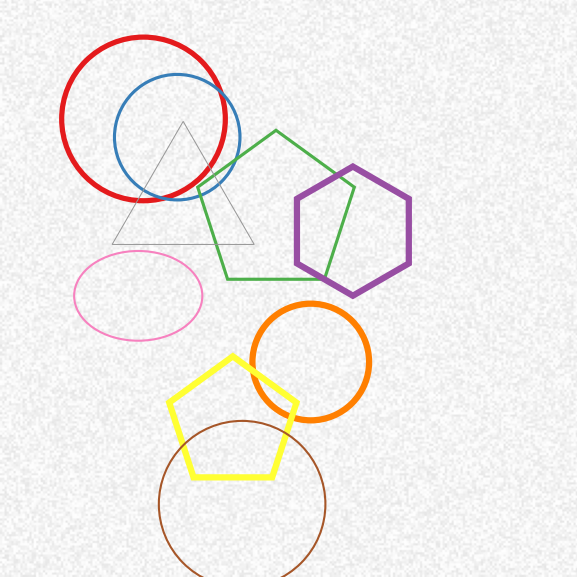[{"shape": "circle", "thickness": 2.5, "radius": 0.71, "center": [0.248, 0.793]}, {"shape": "circle", "thickness": 1.5, "radius": 0.54, "center": [0.307, 0.762]}, {"shape": "pentagon", "thickness": 1.5, "radius": 0.71, "center": [0.478, 0.631]}, {"shape": "hexagon", "thickness": 3, "radius": 0.56, "center": [0.611, 0.599]}, {"shape": "circle", "thickness": 3, "radius": 0.51, "center": [0.538, 0.372]}, {"shape": "pentagon", "thickness": 3, "radius": 0.58, "center": [0.403, 0.266]}, {"shape": "circle", "thickness": 1, "radius": 0.72, "center": [0.419, 0.126]}, {"shape": "oval", "thickness": 1, "radius": 0.55, "center": [0.239, 0.487]}, {"shape": "triangle", "thickness": 0.5, "radius": 0.71, "center": [0.317, 0.647]}]